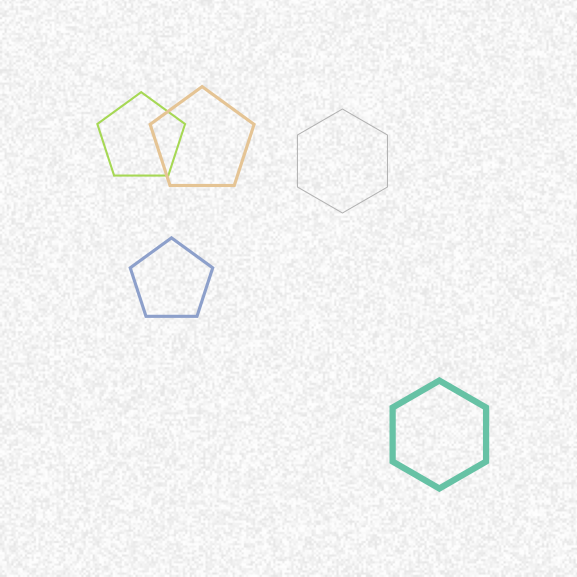[{"shape": "hexagon", "thickness": 3, "radius": 0.47, "center": [0.761, 0.247]}, {"shape": "pentagon", "thickness": 1.5, "radius": 0.38, "center": [0.297, 0.512]}, {"shape": "pentagon", "thickness": 1, "radius": 0.4, "center": [0.245, 0.76]}, {"shape": "pentagon", "thickness": 1.5, "radius": 0.47, "center": [0.35, 0.755]}, {"shape": "hexagon", "thickness": 0.5, "radius": 0.45, "center": [0.593, 0.72]}]